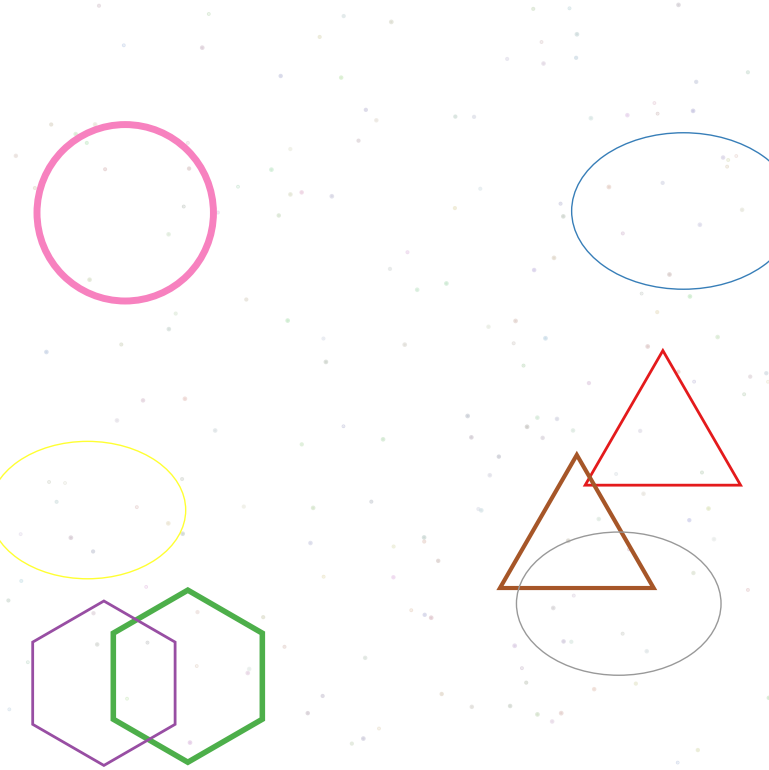[{"shape": "triangle", "thickness": 1, "radius": 0.58, "center": [0.861, 0.428]}, {"shape": "oval", "thickness": 0.5, "radius": 0.73, "center": [0.888, 0.726]}, {"shape": "hexagon", "thickness": 2, "radius": 0.56, "center": [0.244, 0.122]}, {"shape": "hexagon", "thickness": 1, "radius": 0.53, "center": [0.135, 0.113]}, {"shape": "oval", "thickness": 0.5, "radius": 0.64, "center": [0.114, 0.338]}, {"shape": "triangle", "thickness": 1.5, "radius": 0.58, "center": [0.749, 0.294]}, {"shape": "circle", "thickness": 2.5, "radius": 0.57, "center": [0.163, 0.724]}, {"shape": "oval", "thickness": 0.5, "radius": 0.66, "center": [0.804, 0.216]}]